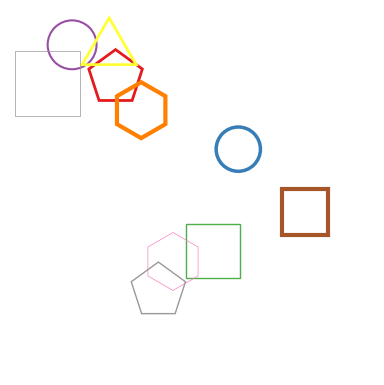[{"shape": "pentagon", "thickness": 2, "radius": 0.37, "center": [0.3, 0.798]}, {"shape": "circle", "thickness": 2.5, "radius": 0.29, "center": [0.619, 0.613]}, {"shape": "square", "thickness": 1, "radius": 0.35, "center": [0.553, 0.349]}, {"shape": "circle", "thickness": 1.5, "radius": 0.32, "center": [0.187, 0.884]}, {"shape": "hexagon", "thickness": 3, "radius": 0.36, "center": [0.367, 0.714]}, {"shape": "triangle", "thickness": 2, "radius": 0.41, "center": [0.284, 0.873]}, {"shape": "square", "thickness": 3, "radius": 0.3, "center": [0.793, 0.45]}, {"shape": "hexagon", "thickness": 0.5, "radius": 0.38, "center": [0.449, 0.321]}, {"shape": "square", "thickness": 0.5, "radius": 0.42, "center": [0.123, 0.784]}, {"shape": "pentagon", "thickness": 1, "radius": 0.37, "center": [0.411, 0.245]}]